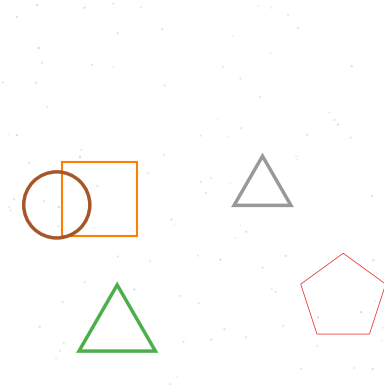[{"shape": "pentagon", "thickness": 0.5, "radius": 0.58, "center": [0.891, 0.226]}, {"shape": "triangle", "thickness": 2.5, "radius": 0.57, "center": [0.304, 0.145]}, {"shape": "square", "thickness": 1.5, "radius": 0.49, "center": [0.259, 0.483]}, {"shape": "circle", "thickness": 2.5, "radius": 0.43, "center": [0.147, 0.468]}, {"shape": "triangle", "thickness": 2.5, "radius": 0.43, "center": [0.682, 0.509]}]